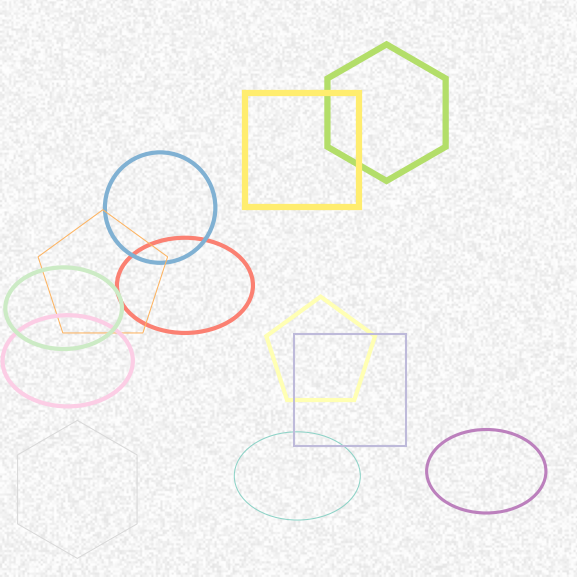[{"shape": "oval", "thickness": 0.5, "radius": 0.55, "center": [0.515, 0.175]}, {"shape": "pentagon", "thickness": 2, "radius": 0.49, "center": [0.555, 0.386]}, {"shape": "square", "thickness": 1, "radius": 0.49, "center": [0.607, 0.324]}, {"shape": "oval", "thickness": 2, "radius": 0.59, "center": [0.32, 0.505]}, {"shape": "circle", "thickness": 2, "radius": 0.48, "center": [0.277, 0.64]}, {"shape": "pentagon", "thickness": 0.5, "radius": 0.59, "center": [0.178, 0.518]}, {"shape": "hexagon", "thickness": 3, "radius": 0.59, "center": [0.669, 0.804]}, {"shape": "oval", "thickness": 2, "radius": 0.56, "center": [0.117, 0.374]}, {"shape": "hexagon", "thickness": 0.5, "radius": 0.6, "center": [0.134, 0.152]}, {"shape": "oval", "thickness": 1.5, "radius": 0.52, "center": [0.842, 0.183]}, {"shape": "oval", "thickness": 2, "radius": 0.5, "center": [0.11, 0.465]}, {"shape": "square", "thickness": 3, "radius": 0.49, "center": [0.524, 0.739]}]